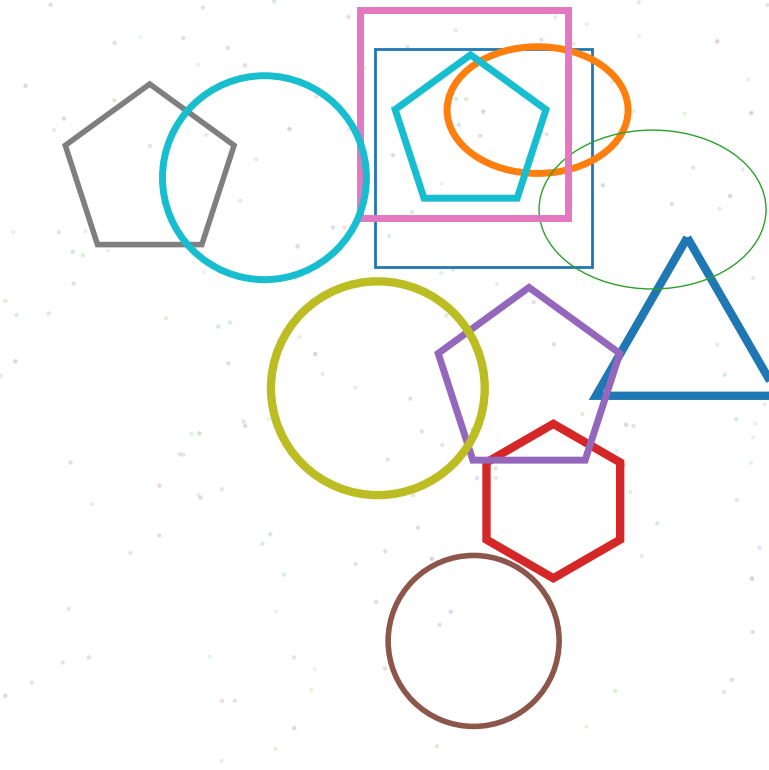[{"shape": "square", "thickness": 1, "radius": 0.71, "center": [0.628, 0.795]}, {"shape": "triangle", "thickness": 3, "radius": 0.68, "center": [0.893, 0.554]}, {"shape": "oval", "thickness": 2.5, "radius": 0.59, "center": [0.698, 0.857]}, {"shape": "oval", "thickness": 0.5, "radius": 0.74, "center": [0.847, 0.728]}, {"shape": "hexagon", "thickness": 3, "radius": 0.5, "center": [0.719, 0.349]}, {"shape": "pentagon", "thickness": 2.5, "radius": 0.62, "center": [0.687, 0.503]}, {"shape": "circle", "thickness": 2, "radius": 0.56, "center": [0.615, 0.168]}, {"shape": "square", "thickness": 2.5, "radius": 0.68, "center": [0.603, 0.852]}, {"shape": "pentagon", "thickness": 2, "radius": 0.58, "center": [0.194, 0.776]}, {"shape": "circle", "thickness": 3, "radius": 0.69, "center": [0.491, 0.496]}, {"shape": "circle", "thickness": 2.5, "radius": 0.66, "center": [0.343, 0.769]}, {"shape": "pentagon", "thickness": 2.5, "radius": 0.51, "center": [0.611, 0.826]}]